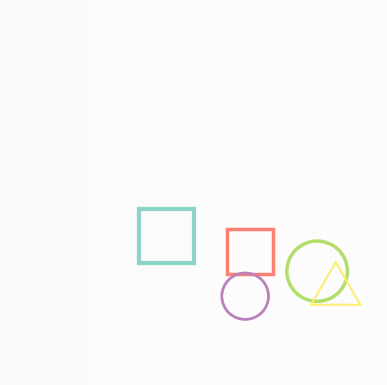[{"shape": "square", "thickness": 3, "radius": 0.35, "center": [0.429, 0.388]}, {"shape": "square", "thickness": 2.5, "radius": 0.29, "center": [0.645, 0.347]}, {"shape": "circle", "thickness": 2.5, "radius": 0.39, "center": [0.818, 0.296]}, {"shape": "circle", "thickness": 2, "radius": 0.3, "center": [0.633, 0.231]}, {"shape": "triangle", "thickness": 1.5, "radius": 0.37, "center": [0.866, 0.245]}]